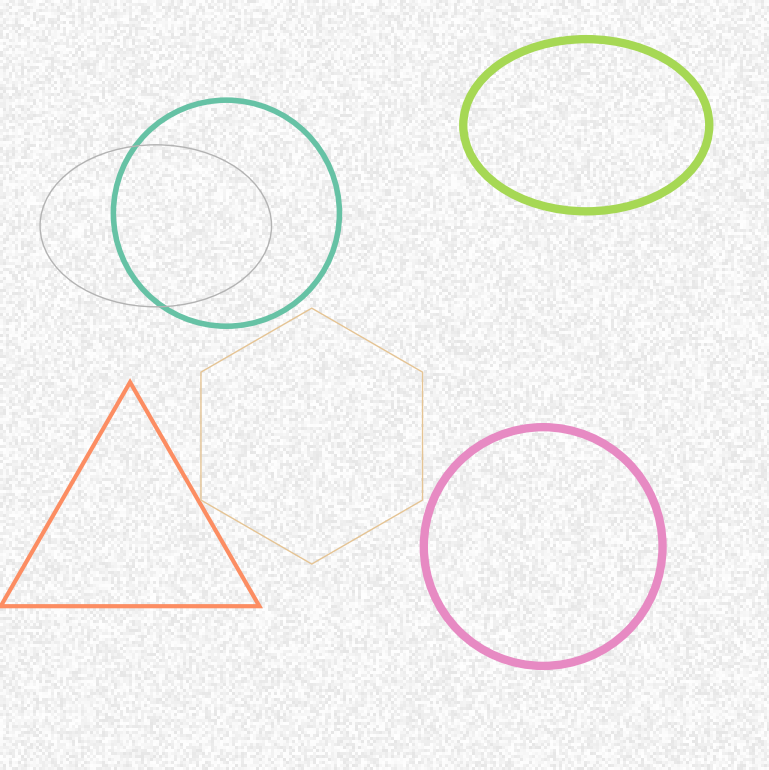[{"shape": "circle", "thickness": 2, "radius": 0.73, "center": [0.294, 0.723]}, {"shape": "triangle", "thickness": 1.5, "radius": 0.97, "center": [0.169, 0.31]}, {"shape": "circle", "thickness": 3, "radius": 0.78, "center": [0.705, 0.29]}, {"shape": "oval", "thickness": 3, "radius": 0.8, "center": [0.761, 0.837]}, {"shape": "hexagon", "thickness": 0.5, "radius": 0.83, "center": [0.405, 0.434]}, {"shape": "oval", "thickness": 0.5, "radius": 0.75, "center": [0.202, 0.707]}]